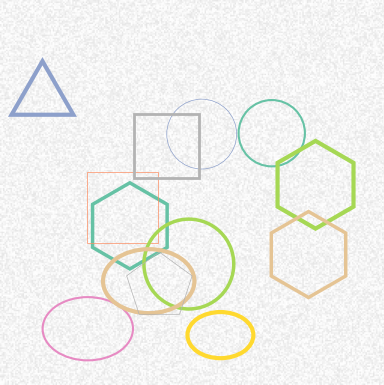[{"shape": "hexagon", "thickness": 2.5, "radius": 0.56, "center": [0.337, 0.413]}, {"shape": "circle", "thickness": 1.5, "radius": 0.43, "center": [0.706, 0.654]}, {"shape": "square", "thickness": 0.5, "radius": 0.46, "center": [0.319, 0.462]}, {"shape": "circle", "thickness": 0.5, "radius": 0.45, "center": [0.524, 0.652]}, {"shape": "triangle", "thickness": 3, "radius": 0.46, "center": [0.11, 0.748]}, {"shape": "oval", "thickness": 1.5, "radius": 0.59, "center": [0.228, 0.146]}, {"shape": "hexagon", "thickness": 3, "radius": 0.57, "center": [0.82, 0.52]}, {"shape": "circle", "thickness": 2.5, "radius": 0.58, "center": [0.491, 0.314]}, {"shape": "oval", "thickness": 3, "radius": 0.43, "center": [0.573, 0.13]}, {"shape": "hexagon", "thickness": 2.5, "radius": 0.56, "center": [0.801, 0.339]}, {"shape": "oval", "thickness": 3, "radius": 0.59, "center": [0.386, 0.27]}, {"shape": "square", "thickness": 2, "radius": 0.42, "center": [0.433, 0.621]}, {"shape": "pentagon", "thickness": 0.5, "radius": 0.45, "center": [0.414, 0.256]}]